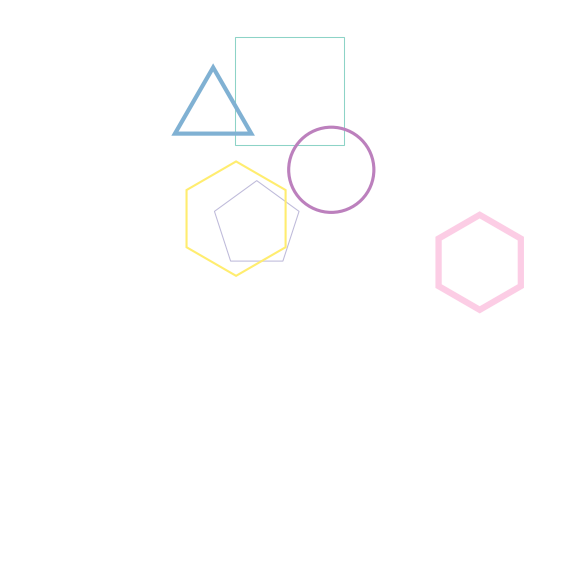[{"shape": "square", "thickness": 0.5, "radius": 0.47, "center": [0.501, 0.842]}, {"shape": "pentagon", "thickness": 0.5, "radius": 0.39, "center": [0.445, 0.609]}, {"shape": "triangle", "thickness": 2, "radius": 0.38, "center": [0.369, 0.806]}, {"shape": "hexagon", "thickness": 3, "radius": 0.41, "center": [0.831, 0.545]}, {"shape": "circle", "thickness": 1.5, "radius": 0.37, "center": [0.574, 0.705]}, {"shape": "hexagon", "thickness": 1, "radius": 0.5, "center": [0.409, 0.621]}]